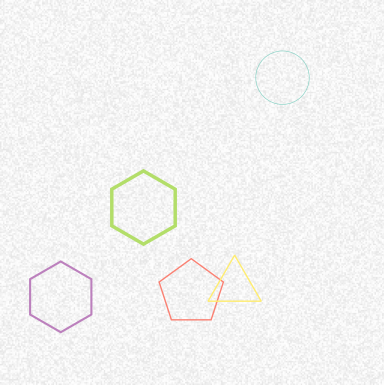[{"shape": "circle", "thickness": 0.5, "radius": 0.35, "center": [0.734, 0.798]}, {"shape": "pentagon", "thickness": 1, "radius": 0.44, "center": [0.497, 0.24]}, {"shape": "hexagon", "thickness": 2.5, "radius": 0.48, "center": [0.373, 0.461]}, {"shape": "hexagon", "thickness": 1.5, "radius": 0.46, "center": [0.158, 0.229]}, {"shape": "triangle", "thickness": 1, "radius": 0.4, "center": [0.609, 0.258]}]